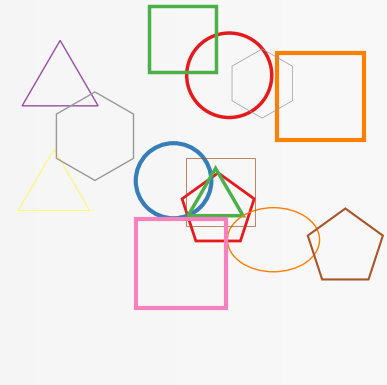[{"shape": "pentagon", "thickness": 2, "radius": 0.49, "center": [0.563, 0.453]}, {"shape": "circle", "thickness": 2.5, "radius": 0.55, "center": [0.592, 0.804]}, {"shape": "circle", "thickness": 3, "radius": 0.49, "center": [0.448, 0.531]}, {"shape": "triangle", "thickness": 2.5, "radius": 0.41, "center": [0.556, 0.481]}, {"shape": "square", "thickness": 2.5, "radius": 0.43, "center": [0.471, 0.899]}, {"shape": "triangle", "thickness": 1, "radius": 0.57, "center": [0.155, 0.782]}, {"shape": "oval", "thickness": 1, "radius": 0.59, "center": [0.706, 0.377]}, {"shape": "square", "thickness": 3, "radius": 0.56, "center": [0.826, 0.75]}, {"shape": "triangle", "thickness": 0.5, "radius": 0.53, "center": [0.139, 0.506]}, {"shape": "pentagon", "thickness": 1.5, "radius": 0.51, "center": [0.891, 0.357]}, {"shape": "square", "thickness": 0.5, "radius": 0.44, "center": [0.569, 0.501]}, {"shape": "square", "thickness": 3, "radius": 0.58, "center": [0.467, 0.316]}, {"shape": "hexagon", "thickness": 0.5, "radius": 0.45, "center": [0.677, 0.783]}, {"shape": "hexagon", "thickness": 1, "radius": 0.57, "center": [0.245, 0.646]}]